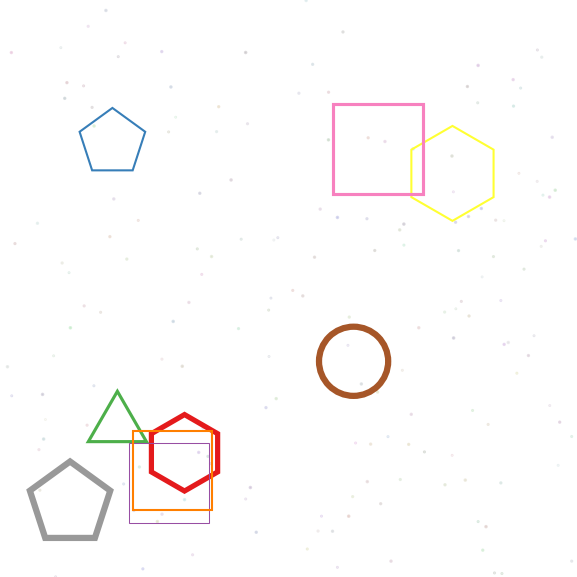[{"shape": "hexagon", "thickness": 2.5, "radius": 0.33, "center": [0.32, 0.215]}, {"shape": "pentagon", "thickness": 1, "radius": 0.3, "center": [0.195, 0.752]}, {"shape": "triangle", "thickness": 1.5, "radius": 0.29, "center": [0.203, 0.263]}, {"shape": "square", "thickness": 0.5, "radius": 0.35, "center": [0.293, 0.163]}, {"shape": "square", "thickness": 1, "radius": 0.34, "center": [0.299, 0.185]}, {"shape": "hexagon", "thickness": 1, "radius": 0.41, "center": [0.784, 0.699]}, {"shape": "circle", "thickness": 3, "radius": 0.3, "center": [0.612, 0.374]}, {"shape": "square", "thickness": 1.5, "radius": 0.39, "center": [0.654, 0.742]}, {"shape": "pentagon", "thickness": 3, "radius": 0.37, "center": [0.121, 0.127]}]